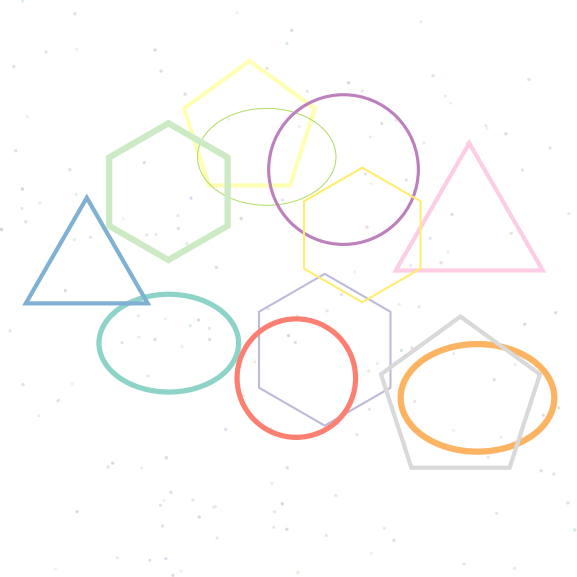[{"shape": "oval", "thickness": 2.5, "radius": 0.6, "center": [0.292, 0.405]}, {"shape": "pentagon", "thickness": 2, "radius": 0.6, "center": [0.432, 0.774]}, {"shape": "hexagon", "thickness": 1, "radius": 0.66, "center": [0.562, 0.394]}, {"shape": "circle", "thickness": 2.5, "radius": 0.51, "center": [0.513, 0.344]}, {"shape": "triangle", "thickness": 2, "radius": 0.61, "center": [0.15, 0.535]}, {"shape": "oval", "thickness": 3, "radius": 0.67, "center": [0.827, 0.31]}, {"shape": "oval", "thickness": 0.5, "radius": 0.6, "center": [0.462, 0.728]}, {"shape": "triangle", "thickness": 2, "radius": 0.74, "center": [0.813, 0.604]}, {"shape": "pentagon", "thickness": 2, "radius": 0.72, "center": [0.797, 0.306]}, {"shape": "circle", "thickness": 1.5, "radius": 0.65, "center": [0.595, 0.706]}, {"shape": "hexagon", "thickness": 3, "radius": 0.59, "center": [0.292, 0.667]}, {"shape": "hexagon", "thickness": 1, "radius": 0.58, "center": [0.627, 0.592]}]